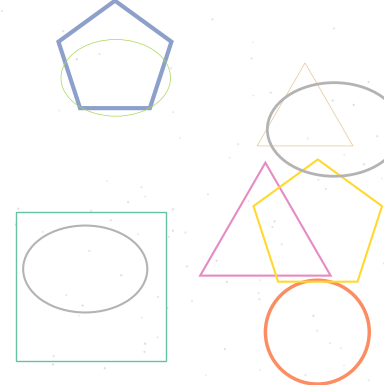[{"shape": "square", "thickness": 1, "radius": 0.97, "center": [0.237, 0.255]}, {"shape": "circle", "thickness": 2.5, "radius": 0.67, "center": [0.824, 0.137]}, {"shape": "pentagon", "thickness": 3, "radius": 0.77, "center": [0.299, 0.844]}, {"shape": "triangle", "thickness": 1.5, "radius": 0.98, "center": [0.689, 0.382]}, {"shape": "oval", "thickness": 0.5, "radius": 0.71, "center": [0.301, 0.798]}, {"shape": "pentagon", "thickness": 1.5, "radius": 0.88, "center": [0.825, 0.41]}, {"shape": "triangle", "thickness": 0.5, "radius": 0.72, "center": [0.792, 0.693]}, {"shape": "oval", "thickness": 1.5, "radius": 0.81, "center": [0.221, 0.301]}, {"shape": "oval", "thickness": 2, "radius": 0.87, "center": [0.868, 0.664]}]